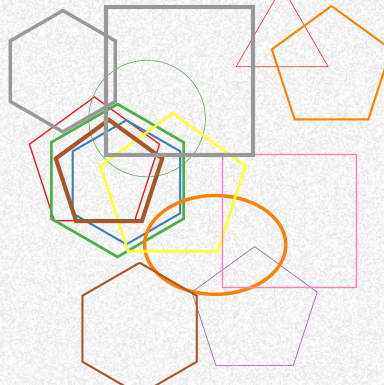[{"shape": "triangle", "thickness": 0.5, "radius": 0.69, "center": [0.733, 0.896]}, {"shape": "pentagon", "thickness": 1, "radius": 0.89, "center": [0.245, 0.57]}, {"shape": "hexagon", "thickness": 1.5, "radius": 0.81, "center": [0.328, 0.526]}, {"shape": "circle", "thickness": 0.5, "radius": 0.76, "center": [0.382, 0.692]}, {"shape": "hexagon", "thickness": 2, "radius": 0.99, "center": [0.305, 0.531]}, {"shape": "pentagon", "thickness": 0.5, "radius": 0.85, "center": [0.661, 0.189]}, {"shape": "oval", "thickness": 2.5, "radius": 0.92, "center": [0.559, 0.364]}, {"shape": "pentagon", "thickness": 1.5, "radius": 0.81, "center": [0.861, 0.822]}, {"shape": "pentagon", "thickness": 2, "radius": 0.99, "center": [0.449, 0.508]}, {"shape": "hexagon", "thickness": 1.5, "radius": 0.86, "center": [0.363, 0.146]}, {"shape": "pentagon", "thickness": 3, "radius": 0.73, "center": [0.283, 0.543]}, {"shape": "square", "thickness": 1, "radius": 0.87, "center": [0.751, 0.427]}, {"shape": "square", "thickness": 3, "radius": 0.96, "center": [0.466, 0.79]}, {"shape": "hexagon", "thickness": 2.5, "radius": 0.79, "center": [0.163, 0.815]}]